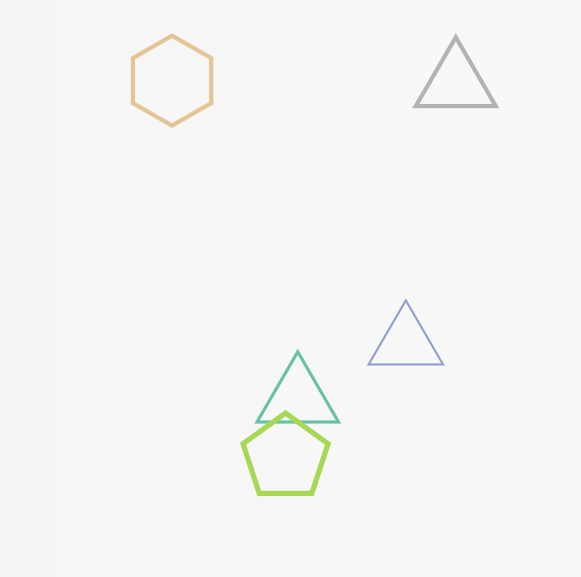[{"shape": "triangle", "thickness": 1.5, "radius": 0.41, "center": [0.512, 0.309]}, {"shape": "triangle", "thickness": 1, "radius": 0.37, "center": [0.698, 0.405]}, {"shape": "pentagon", "thickness": 2.5, "radius": 0.38, "center": [0.491, 0.207]}, {"shape": "hexagon", "thickness": 2, "radius": 0.39, "center": [0.296, 0.86]}, {"shape": "triangle", "thickness": 2, "radius": 0.4, "center": [0.784, 0.855]}]